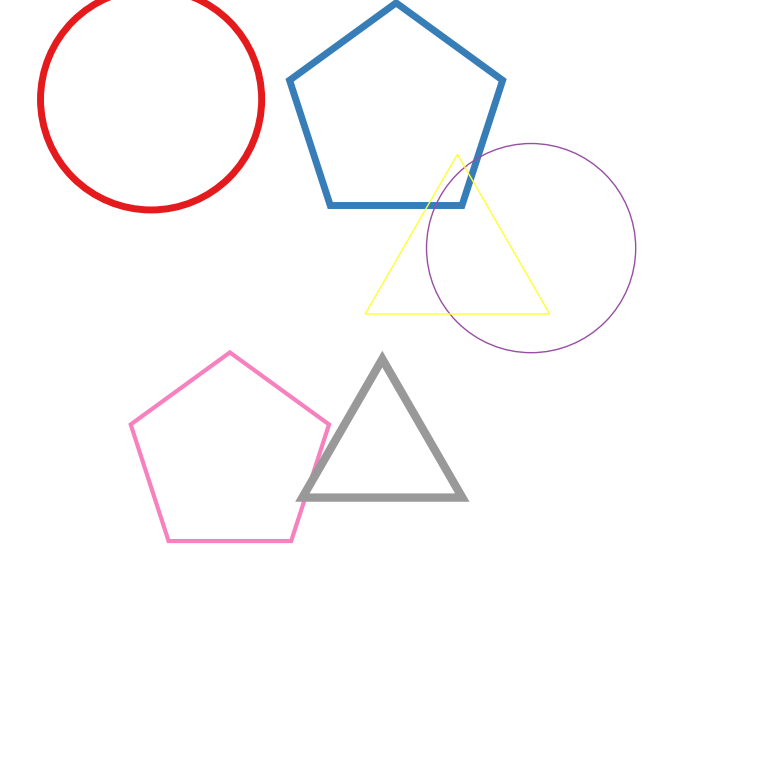[{"shape": "circle", "thickness": 2.5, "radius": 0.72, "center": [0.196, 0.871]}, {"shape": "pentagon", "thickness": 2.5, "radius": 0.73, "center": [0.514, 0.851]}, {"shape": "circle", "thickness": 0.5, "radius": 0.68, "center": [0.69, 0.678]}, {"shape": "triangle", "thickness": 0.5, "radius": 0.69, "center": [0.594, 0.661]}, {"shape": "pentagon", "thickness": 1.5, "radius": 0.68, "center": [0.299, 0.407]}, {"shape": "triangle", "thickness": 3, "radius": 0.6, "center": [0.497, 0.414]}]